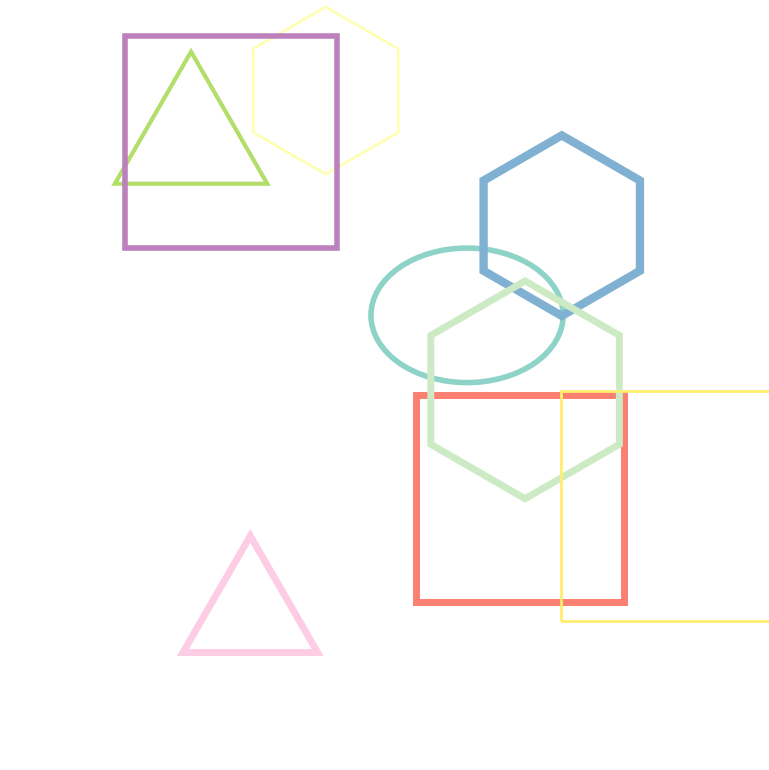[{"shape": "oval", "thickness": 2, "radius": 0.62, "center": [0.607, 0.59]}, {"shape": "hexagon", "thickness": 1, "radius": 0.54, "center": [0.423, 0.882]}, {"shape": "square", "thickness": 2.5, "radius": 0.67, "center": [0.675, 0.353]}, {"shape": "hexagon", "thickness": 3, "radius": 0.59, "center": [0.73, 0.707]}, {"shape": "triangle", "thickness": 1.5, "radius": 0.57, "center": [0.248, 0.819]}, {"shape": "triangle", "thickness": 2.5, "radius": 0.5, "center": [0.325, 0.203]}, {"shape": "square", "thickness": 2, "radius": 0.69, "center": [0.3, 0.816]}, {"shape": "hexagon", "thickness": 2.5, "radius": 0.71, "center": [0.682, 0.494]}, {"shape": "square", "thickness": 1, "radius": 0.75, "center": [0.878, 0.343]}]